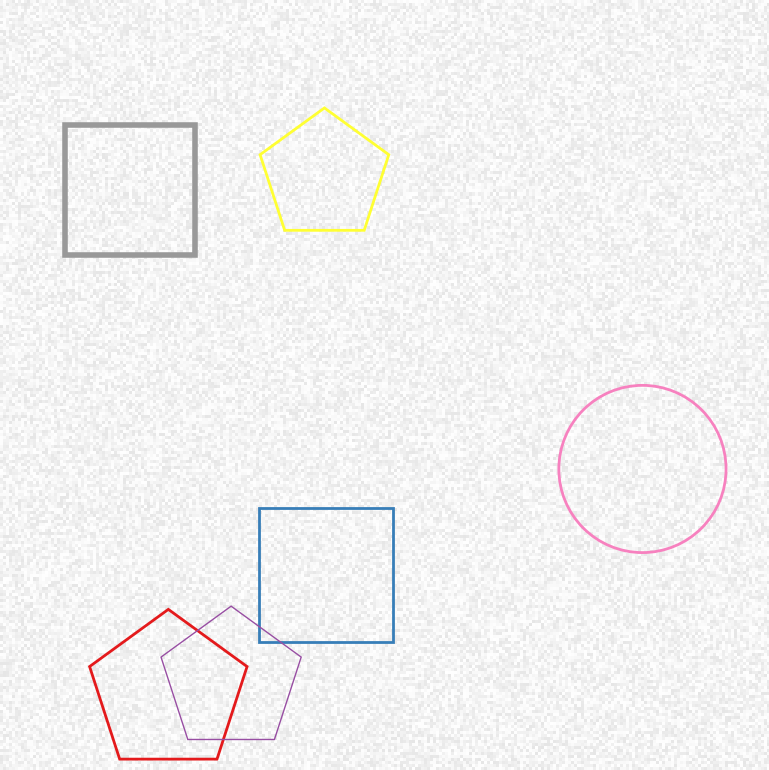[{"shape": "pentagon", "thickness": 1, "radius": 0.54, "center": [0.219, 0.101]}, {"shape": "square", "thickness": 1, "radius": 0.43, "center": [0.424, 0.253]}, {"shape": "pentagon", "thickness": 0.5, "radius": 0.48, "center": [0.3, 0.117]}, {"shape": "pentagon", "thickness": 1, "radius": 0.44, "center": [0.421, 0.772]}, {"shape": "circle", "thickness": 1, "radius": 0.54, "center": [0.834, 0.391]}, {"shape": "square", "thickness": 2, "radius": 0.42, "center": [0.169, 0.753]}]